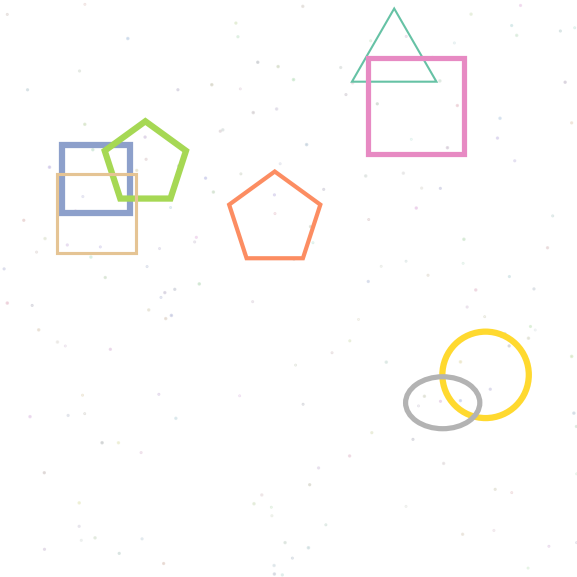[{"shape": "triangle", "thickness": 1, "radius": 0.42, "center": [0.683, 0.9]}, {"shape": "pentagon", "thickness": 2, "radius": 0.42, "center": [0.476, 0.619]}, {"shape": "square", "thickness": 3, "radius": 0.29, "center": [0.166, 0.69]}, {"shape": "square", "thickness": 2.5, "radius": 0.42, "center": [0.72, 0.816]}, {"shape": "pentagon", "thickness": 3, "radius": 0.37, "center": [0.252, 0.715]}, {"shape": "circle", "thickness": 3, "radius": 0.37, "center": [0.841, 0.35]}, {"shape": "square", "thickness": 1.5, "radius": 0.34, "center": [0.167, 0.629]}, {"shape": "oval", "thickness": 2.5, "radius": 0.32, "center": [0.767, 0.302]}]